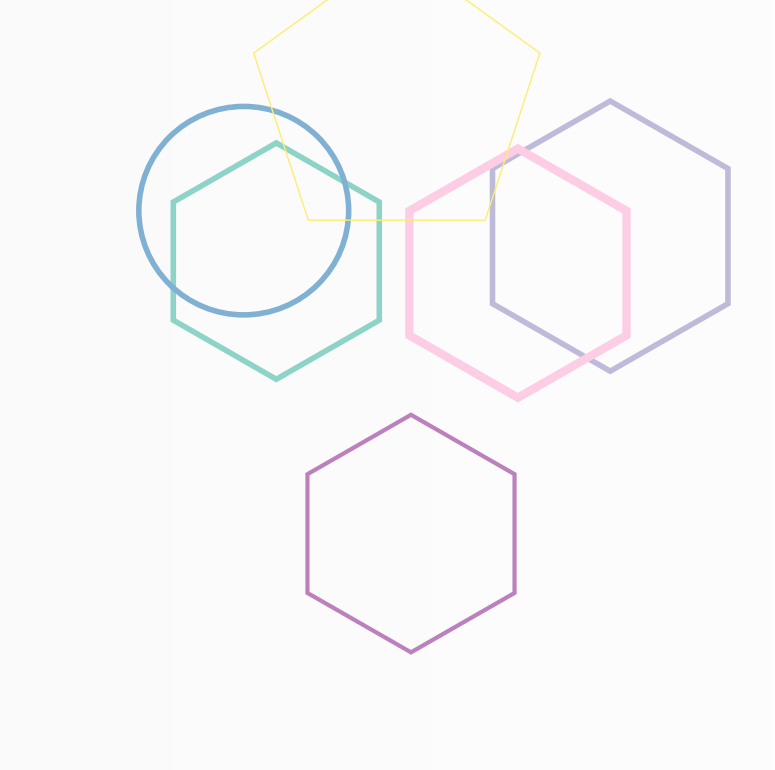[{"shape": "hexagon", "thickness": 2, "radius": 0.77, "center": [0.357, 0.661]}, {"shape": "hexagon", "thickness": 2, "radius": 0.88, "center": [0.787, 0.693]}, {"shape": "circle", "thickness": 2, "radius": 0.68, "center": [0.315, 0.726]}, {"shape": "hexagon", "thickness": 3, "radius": 0.81, "center": [0.668, 0.645]}, {"shape": "hexagon", "thickness": 1.5, "radius": 0.77, "center": [0.53, 0.307]}, {"shape": "pentagon", "thickness": 0.5, "radius": 0.97, "center": [0.512, 0.871]}]